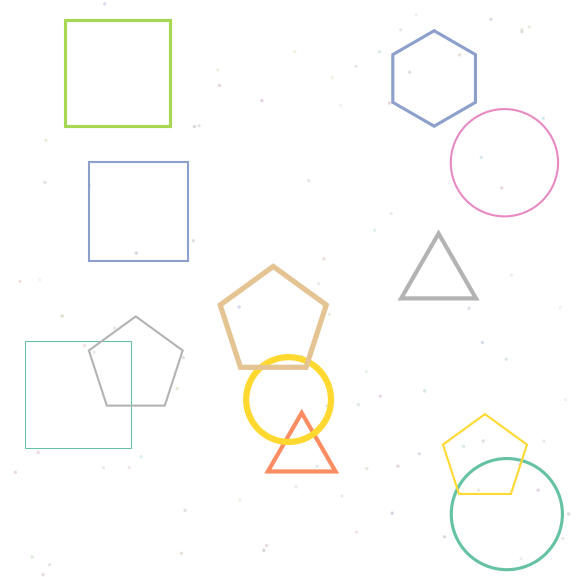[{"shape": "circle", "thickness": 1.5, "radius": 0.48, "center": [0.878, 0.109]}, {"shape": "square", "thickness": 0.5, "radius": 0.46, "center": [0.136, 0.316]}, {"shape": "triangle", "thickness": 2, "radius": 0.34, "center": [0.522, 0.217]}, {"shape": "hexagon", "thickness": 1.5, "radius": 0.41, "center": [0.752, 0.863]}, {"shape": "square", "thickness": 1, "radius": 0.43, "center": [0.24, 0.633]}, {"shape": "circle", "thickness": 1, "radius": 0.46, "center": [0.873, 0.717]}, {"shape": "square", "thickness": 1.5, "radius": 0.46, "center": [0.203, 0.873]}, {"shape": "pentagon", "thickness": 1, "radius": 0.38, "center": [0.84, 0.206]}, {"shape": "circle", "thickness": 3, "radius": 0.37, "center": [0.5, 0.307]}, {"shape": "pentagon", "thickness": 2.5, "radius": 0.48, "center": [0.473, 0.441]}, {"shape": "pentagon", "thickness": 1, "radius": 0.43, "center": [0.235, 0.366]}, {"shape": "triangle", "thickness": 2, "radius": 0.37, "center": [0.759, 0.52]}]